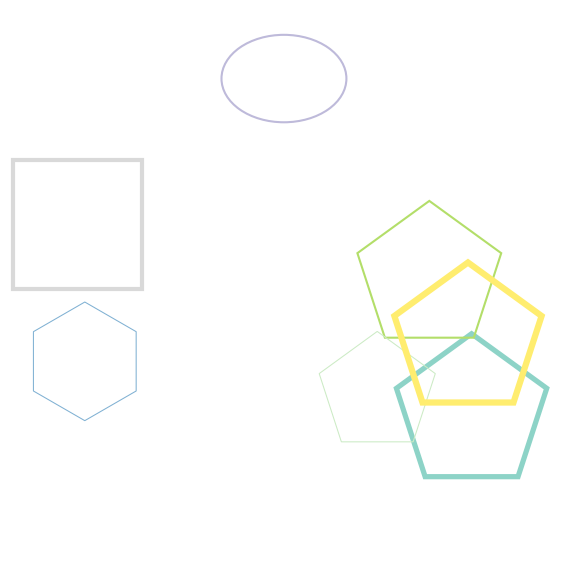[{"shape": "pentagon", "thickness": 2.5, "radius": 0.68, "center": [0.817, 0.284]}, {"shape": "oval", "thickness": 1, "radius": 0.54, "center": [0.492, 0.863]}, {"shape": "hexagon", "thickness": 0.5, "radius": 0.51, "center": [0.147, 0.373]}, {"shape": "pentagon", "thickness": 1, "radius": 0.65, "center": [0.743, 0.52]}, {"shape": "square", "thickness": 2, "radius": 0.56, "center": [0.133, 0.61]}, {"shape": "pentagon", "thickness": 0.5, "radius": 0.53, "center": [0.653, 0.32]}, {"shape": "pentagon", "thickness": 3, "radius": 0.67, "center": [0.81, 0.411]}]